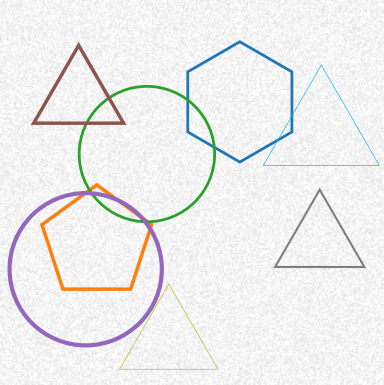[{"shape": "hexagon", "thickness": 2, "radius": 0.78, "center": [0.623, 0.735]}, {"shape": "pentagon", "thickness": 2.5, "radius": 0.75, "center": [0.251, 0.37]}, {"shape": "circle", "thickness": 2, "radius": 0.88, "center": [0.382, 0.6]}, {"shape": "circle", "thickness": 3, "radius": 0.99, "center": [0.223, 0.301]}, {"shape": "triangle", "thickness": 2.5, "radius": 0.67, "center": [0.204, 0.747]}, {"shape": "triangle", "thickness": 1.5, "radius": 0.67, "center": [0.83, 0.373]}, {"shape": "triangle", "thickness": 0.5, "radius": 0.74, "center": [0.438, 0.115]}, {"shape": "triangle", "thickness": 0.5, "radius": 0.87, "center": [0.835, 0.657]}]